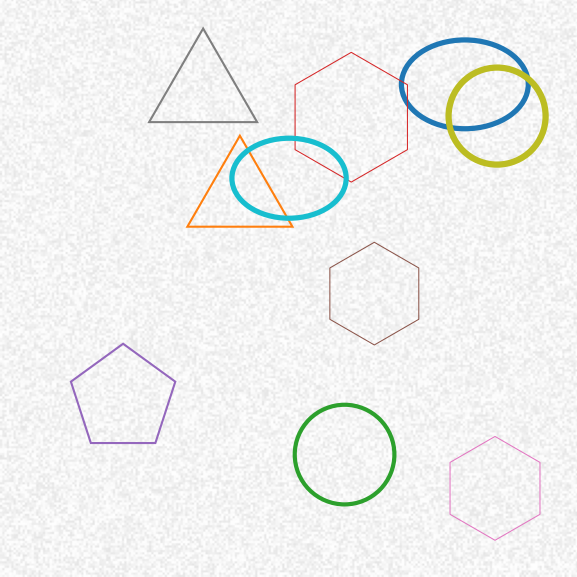[{"shape": "oval", "thickness": 2.5, "radius": 0.55, "center": [0.805, 0.853]}, {"shape": "triangle", "thickness": 1, "radius": 0.53, "center": [0.415, 0.659]}, {"shape": "circle", "thickness": 2, "radius": 0.43, "center": [0.597, 0.212]}, {"shape": "hexagon", "thickness": 0.5, "radius": 0.56, "center": [0.608, 0.796]}, {"shape": "pentagon", "thickness": 1, "radius": 0.48, "center": [0.213, 0.309]}, {"shape": "hexagon", "thickness": 0.5, "radius": 0.44, "center": [0.648, 0.491]}, {"shape": "hexagon", "thickness": 0.5, "radius": 0.45, "center": [0.857, 0.153]}, {"shape": "triangle", "thickness": 1, "radius": 0.54, "center": [0.352, 0.842]}, {"shape": "circle", "thickness": 3, "radius": 0.42, "center": [0.861, 0.798]}, {"shape": "oval", "thickness": 2.5, "radius": 0.49, "center": [0.501, 0.691]}]